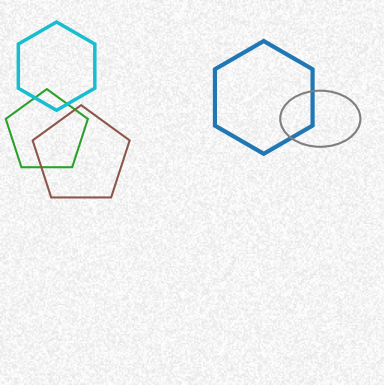[{"shape": "hexagon", "thickness": 3, "radius": 0.73, "center": [0.685, 0.747]}, {"shape": "pentagon", "thickness": 1.5, "radius": 0.56, "center": [0.122, 0.656]}, {"shape": "pentagon", "thickness": 1.5, "radius": 0.66, "center": [0.211, 0.594]}, {"shape": "oval", "thickness": 1.5, "radius": 0.52, "center": [0.832, 0.692]}, {"shape": "hexagon", "thickness": 2.5, "radius": 0.57, "center": [0.147, 0.828]}]